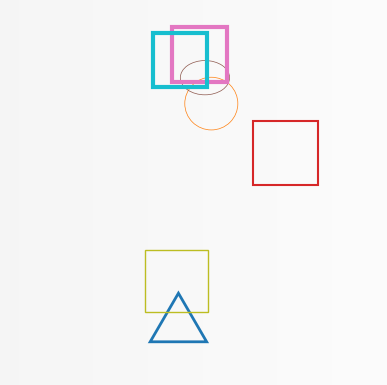[{"shape": "triangle", "thickness": 2, "radius": 0.42, "center": [0.46, 0.154]}, {"shape": "circle", "thickness": 0.5, "radius": 0.34, "center": [0.545, 0.731]}, {"shape": "square", "thickness": 1.5, "radius": 0.42, "center": [0.736, 0.603]}, {"shape": "oval", "thickness": 0.5, "radius": 0.32, "center": [0.529, 0.798]}, {"shape": "square", "thickness": 3, "radius": 0.36, "center": [0.514, 0.857]}, {"shape": "square", "thickness": 1, "radius": 0.41, "center": [0.455, 0.27]}, {"shape": "square", "thickness": 3, "radius": 0.35, "center": [0.465, 0.844]}]